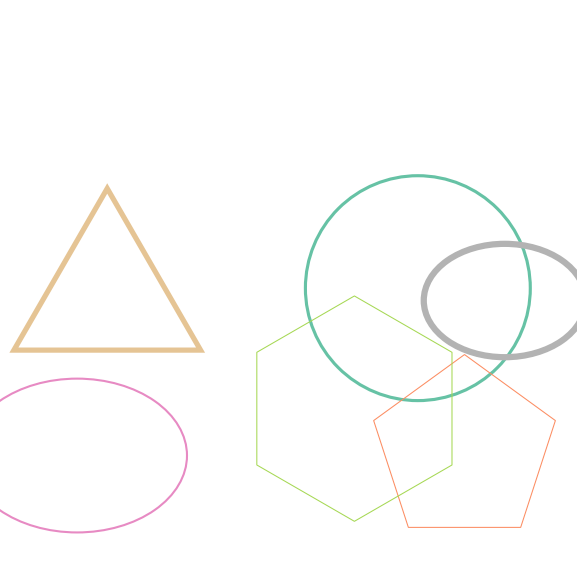[{"shape": "circle", "thickness": 1.5, "radius": 0.97, "center": [0.724, 0.5]}, {"shape": "pentagon", "thickness": 0.5, "radius": 0.83, "center": [0.804, 0.22]}, {"shape": "oval", "thickness": 1, "radius": 0.95, "center": [0.134, 0.21]}, {"shape": "hexagon", "thickness": 0.5, "radius": 0.98, "center": [0.614, 0.292]}, {"shape": "triangle", "thickness": 2.5, "radius": 0.93, "center": [0.186, 0.486]}, {"shape": "oval", "thickness": 3, "radius": 0.7, "center": [0.874, 0.479]}]